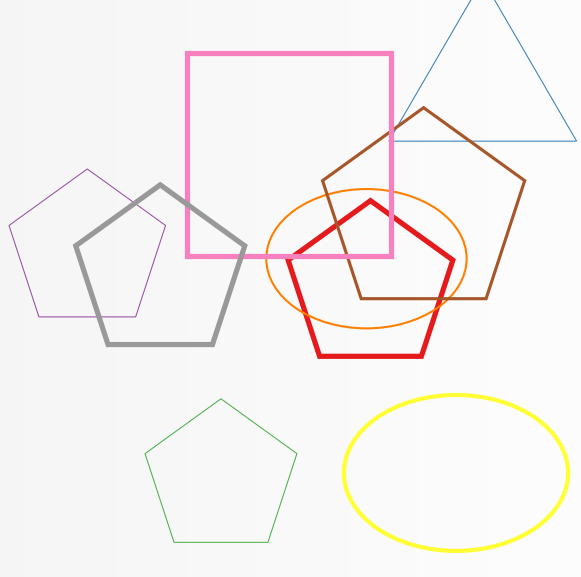[{"shape": "pentagon", "thickness": 2.5, "radius": 0.74, "center": [0.637, 0.503]}, {"shape": "triangle", "thickness": 0.5, "radius": 0.93, "center": [0.831, 0.848]}, {"shape": "pentagon", "thickness": 0.5, "radius": 0.69, "center": [0.38, 0.171]}, {"shape": "pentagon", "thickness": 0.5, "radius": 0.71, "center": [0.15, 0.565]}, {"shape": "oval", "thickness": 1, "radius": 0.86, "center": [0.63, 0.551]}, {"shape": "oval", "thickness": 2, "radius": 0.96, "center": [0.785, 0.18]}, {"shape": "pentagon", "thickness": 1.5, "radius": 0.91, "center": [0.729, 0.63]}, {"shape": "square", "thickness": 2.5, "radius": 0.88, "center": [0.498, 0.731]}, {"shape": "pentagon", "thickness": 2.5, "radius": 0.76, "center": [0.276, 0.526]}]